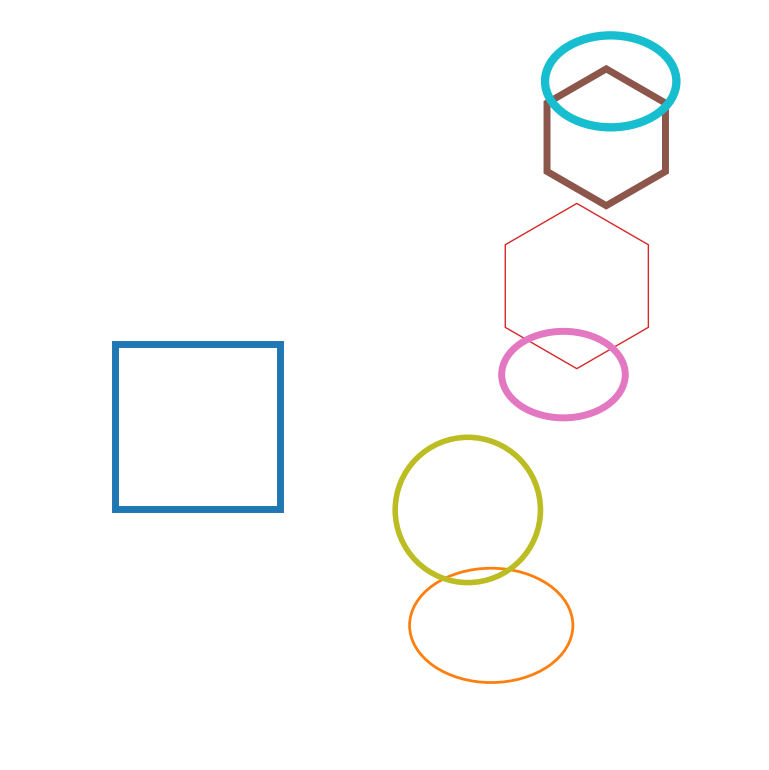[{"shape": "square", "thickness": 2.5, "radius": 0.54, "center": [0.256, 0.446]}, {"shape": "oval", "thickness": 1, "radius": 0.53, "center": [0.638, 0.188]}, {"shape": "hexagon", "thickness": 0.5, "radius": 0.54, "center": [0.749, 0.629]}, {"shape": "hexagon", "thickness": 2.5, "radius": 0.44, "center": [0.787, 0.822]}, {"shape": "oval", "thickness": 2.5, "radius": 0.4, "center": [0.732, 0.514]}, {"shape": "circle", "thickness": 2, "radius": 0.47, "center": [0.608, 0.338]}, {"shape": "oval", "thickness": 3, "radius": 0.43, "center": [0.793, 0.894]}]